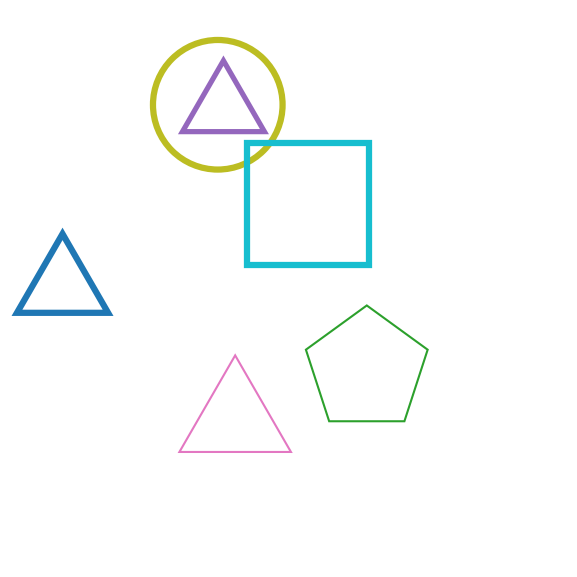[{"shape": "triangle", "thickness": 3, "radius": 0.46, "center": [0.108, 0.503]}, {"shape": "pentagon", "thickness": 1, "radius": 0.55, "center": [0.635, 0.359]}, {"shape": "triangle", "thickness": 2.5, "radius": 0.41, "center": [0.387, 0.812]}, {"shape": "triangle", "thickness": 1, "radius": 0.56, "center": [0.407, 0.272]}, {"shape": "circle", "thickness": 3, "radius": 0.56, "center": [0.377, 0.818]}, {"shape": "square", "thickness": 3, "radius": 0.53, "center": [0.533, 0.645]}]